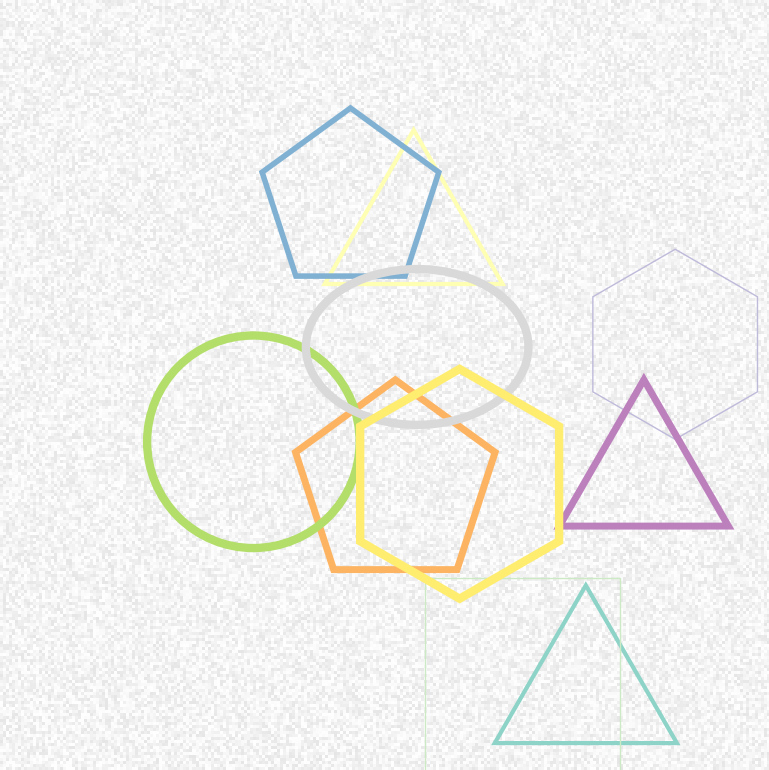[{"shape": "triangle", "thickness": 1.5, "radius": 0.68, "center": [0.761, 0.103]}, {"shape": "triangle", "thickness": 1.5, "radius": 0.67, "center": [0.537, 0.698]}, {"shape": "hexagon", "thickness": 0.5, "radius": 0.62, "center": [0.877, 0.553]}, {"shape": "pentagon", "thickness": 2, "radius": 0.6, "center": [0.455, 0.739]}, {"shape": "pentagon", "thickness": 2.5, "radius": 0.68, "center": [0.513, 0.37]}, {"shape": "circle", "thickness": 3, "radius": 0.69, "center": [0.329, 0.426]}, {"shape": "oval", "thickness": 3, "radius": 0.72, "center": [0.542, 0.549]}, {"shape": "triangle", "thickness": 2.5, "radius": 0.63, "center": [0.836, 0.38]}, {"shape": "square", "thickness": 0.5, "radius": 0.63, "center": [0.679, 0.123]}, {"shape": "hexagon", "thickness": 3, "radius": 0.75, "center": [0.597, 0.372]}]